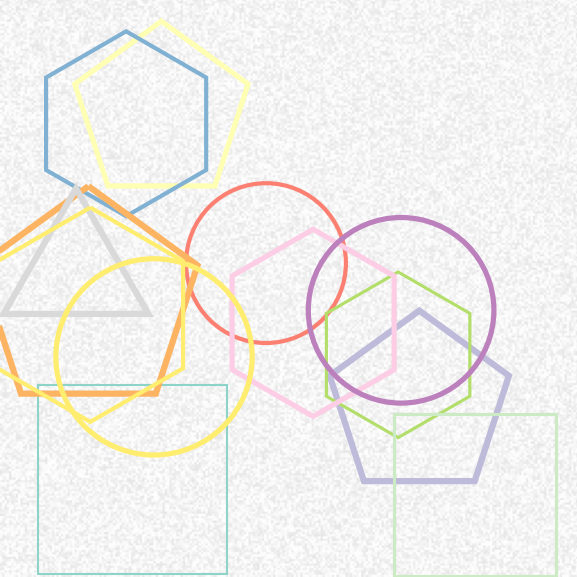[{"shape": "square", "thickness": 1, "radius": 0.82, "center": [0.229, 0.169]}, {"shape": "pentagon", "thickness": 2.5, "radius": 0.79, "center": [0.279, 0.805]}, {"shape": "pentagon", "thickness": 3, "radius": 0.82, "center": [0.726, 0.298]}, {"shape": "circle", "thickness": 2, "radius": 0.69, "center": [0.461, 0.544]}, {"shape": "hexagon", "thickness": 2, "radius": 0.8, "center": [0.218, 0.785]}, {"shape": "pentagon", "thickness": 3, "radius": 0.99, "center": [0.153, 0.478]}, {"shape": "hexagon", "thickness": 1.5, "radius": 0.72, "center": [0.689, 0.385]}, {"shape": "hexagon", "thickness": 2.5, "radius": 0.81, "center": [0.542, 0.44]}, {"shape": "triangle", "thickness": 3, "radius": 0.72, "center": [0.132, 0.528]}, {"shape": "circle", "thickness": 2.5, "radius": 0.8, "center": [0.695, 0.462]}, {"shape": "square", "thickness": 1.5, "radius": 0.7, "center": [0.822, 0.142]}, {"shape": "circle", "thickness": 2.5, "radius": 0.85, "center": [0.267, 0.381]}, {"shape": "hexagon", "thickness": 2, "radius": 0.93, "center": [0.156, 0.454]}]